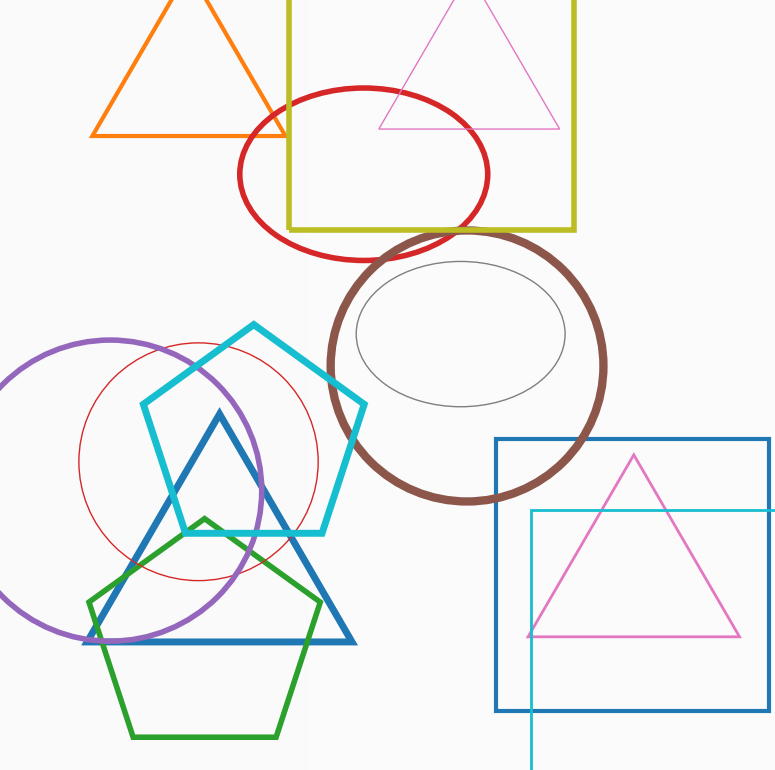[{"shape": "square", "thickness": 1.5, "radius": 0.88, "center": [0.816, 0.254]}, {"shape": "triangle", "thickness": 2.5, "radius": 0.99, "center": [0.283, 0.265]}, {"shape": "triangle", "thickness": 1.5, "radius": 0.72, "center": [0.244, 0.895]}, {"shape": "pentagon", "thickness": 2, "radius": 0.78, "center": [0.264, 0.17]}, {"shape": "circle", "thickness": 0.5, "radius": 0.77, "center": [0.256, 0.4]}, {"shape": "oval", "thickness": 2, "radius": 0.8, "center": [0.469, 0.774]}, {"shape": "circle", "thickness": 2, "radius": 0.98, "center": [0.142, 0.363]}, {"shape": "circle", "thickness": 3, "radius": 0.88, "center": [0.603, 0.525]}, {"shape": "triangle", "thickness": 1, "radius": 0.79, "center": [0.818, 0.252]}, {"shape": "triangle", "thickness": 0.5, "radius": 0.67, "center": [0.605, 0.9]}, {"shape": "oval", "thickness": 0.5, "radius": 0.67, "center": [0.594, 0.566]}, {"shape": "square", "thickness": 2, "radius": 0.92, "center": [0.557, 0.885]}, {"shape": "square", "thickness": 1, "radius": 0.96, "center": [0.876, 0.146]}, {"shape": "pentagon", "thickness": 2.5, "radius": 0.75, "center": [0.327, 0.429]}]